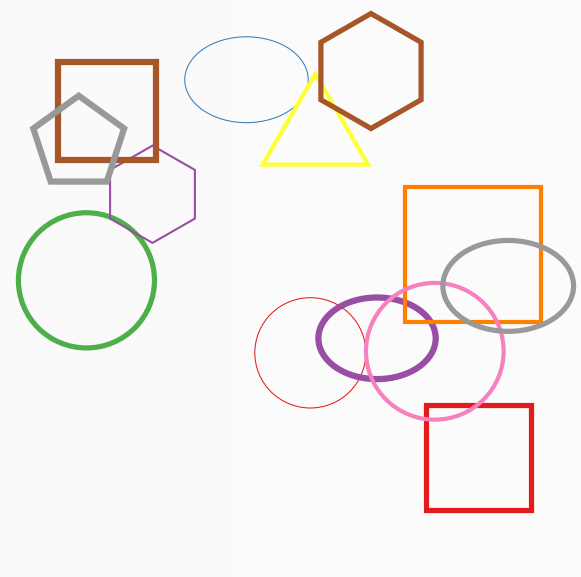[{"shape": "circle", "thickness": 0.5, "radius": 0.48, "center": [0.534, 0.388]}, {"shape": "square", "thickness": 2.5, "radius": 0.45, "center": [0.824, 0.207]}, {"shape": "oval", "thickness": 0.5, "radius": 0.53, "center": [0.424, 0.861]}, {"shape": "circle", "thickness": 2.5, "radius": 0.59, "center": [0.149, 0.514]}, {"shape": "hexagon", "thickness": 1, "radius": 0.42, "center": [0.262, 0.663]}, {"shape": "oval", "thickness": 3, "radius": 0.5, "center": [0.649, 0.413]}, {"shape": "square", "thickness": 2, "radius": 0.58, "center": [0.814, 0.559]}, {"shape": "triangle", "thickness": 2, "radius": 0.52, "center": [0.542, 0.766]}, {"shape": "square", "thickness": 3, "radius": 0.42, "center": [0.184, 0.807]}, {"shape": "hexagon", "thickness": 2.5, "radius": 0.5, "center": [0.638, 0.876]}, {"shape": "circle", "thickness": 2, "radius": 0.59, "center": [0.748, 0.391]}, {"shape": "oval", "thickness": 2.5, "radius": 0.56, "center": [0.874, 0.504]}, {"shape": "pentagon", "thickness": 3, "radius": 0.41, "center": [0.135, 0.751]}]